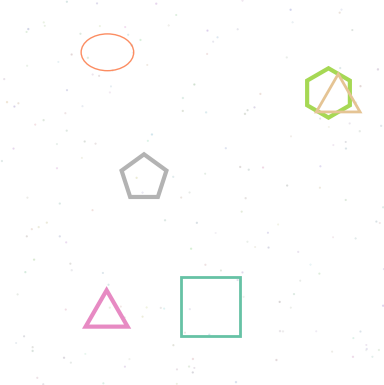[{"shape": "square", "thickness": 2, "radius": 0.38, "center": [0.547, 0.203]}, {"shape": "oval", "thickness": 1, "radius": 0.34, "center": [0.279, 0.864]}, {"shape": "triangle", "thickness": 3, "radius": 0.31, "center": [0.277, 0.183]}, {"shape": "hexagon", "thickness": 3, "radius": 0.32, "center": [0.853, 0.759]}, {"shape": "triangle", "thickness": 2, "radius": 0.33, "center": [0.878, 0.742]}, {"shape": "pentagon", "thickness": 3, "radius": 0.31, "center": [0.374, 0.538]}]